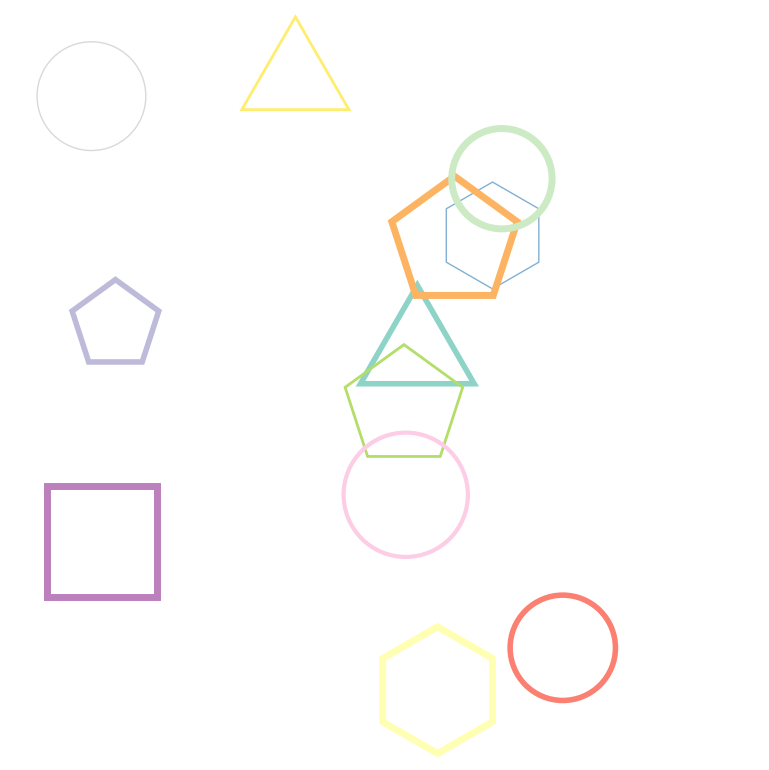[{"shape": "triangle", "thickness": 2, "radius": 0.43, "center": [0.542, 0.544]}, {"shape": "hexagon", "thickness": 2.5, "radius": 0.41, "center": [0.568, 0.104]}, {"shape": "pentagon", "thickness": 2, "radius": 0.3, "center": [0.15, 0.578]}, {"shape": "circle", "thickness": 2, "radius": 0.34, "center": [0.731, 0.159]}, {"shape": "hexagon", "thickness": 0.5, "radius": 0.35, "center": [0.64, 0.694]}, {"shape": "pentagon", "thickness": 2.5, "radius": 0.43, "center": [0.59, 0.686]}, {"shape": "pentagon", "thickness": 1, "radius": 0.4, "center": [0.525, 0.472]}, {"shape": "circle", "thickness": 1.5, "radius": 0.4, "center": [0.527, 0.357]}, {"shape": "circle", "thickness": 0.5, "radius": 0.35, "center": [0.119, 0.875]}, {"shape": "square", "thickness": 2.5, "radius": 0.36, "center": [0.133, 0.297]}, {"shape": "circle", "thickness": 2.5, "radius": 0.33, "center": [0.652, 0.768]}, {"shape": "triangle", "thickness": 1, "radius": 0.4, "center": [0.384, 0.898]}]